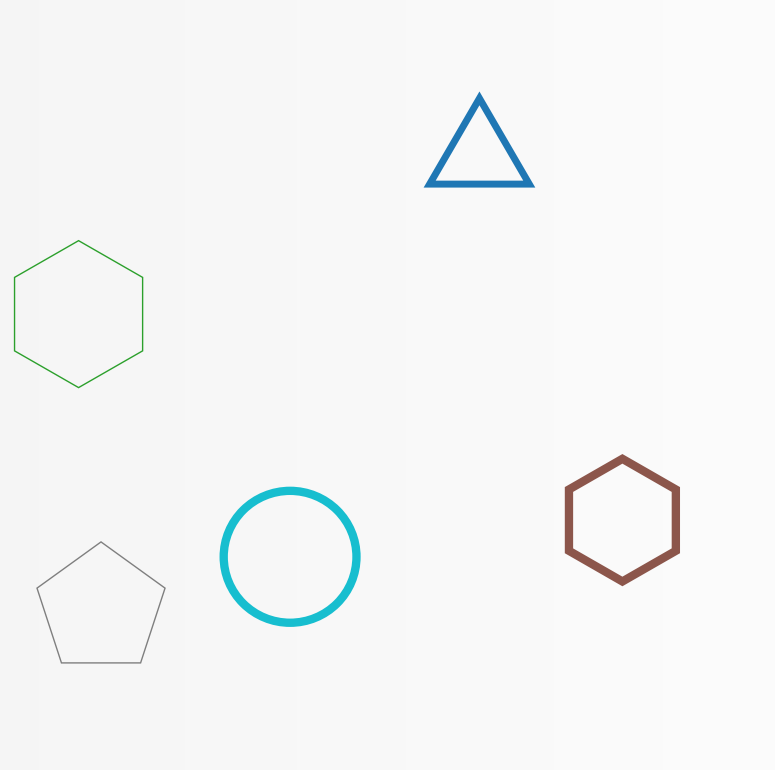[{"shape": "triangle", "thickness": 2.5, "radius": 0.37, "center": [0.619, 0.798]}, {"shape": "hexagon", "thickness": 0.5, "radius": 0.48, "center": [0.101, 0.592]}, {"shape": "hexagon", "thickness": 3, "radius": 0.4, "center": [0.803, 0.324]}, {"shape": "pentagon", "thickness": 0.5, "radius": 0.43, "center": [0.13, 0.209]}, {"shape": "circle", "thickness": 3, "radius": 0.43, "center": [0.374, 0.277]}]